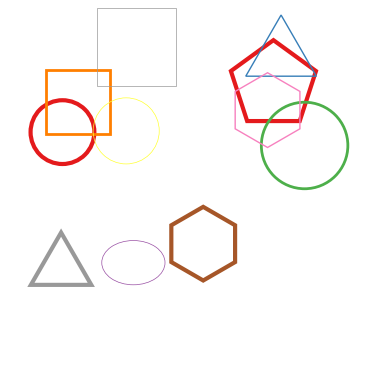[{"shape": "pentagon", "thickness": 3, "radius": 0.58, "center": [0.71, 0.78]}, {"shape": "circle", "thickness": 3, "radius": 0.41, "center": [0.162, 0.657]}, {"shape": "triangle", "thickness": 1, "radius": 0.53, "center": [0.73, 0.855]}, {"shape": "circle", "thickness": 2, "radius": 0.56, "center": [0.791, 0.622]}, {"shape": "oval", "thickness": 0.5, "radius": 0.41, "center": [0.346, 0.318]}, {"shape": "square", "thickness": 2, "radius": 0.42, "center": [0.202, 0.734]}, {"shape": "circle", "thickness": 0.5, "radius": 0.43, "center": [0.328, 0.66]}, {"shape": "hexagon", "thickness": 3, "radius": 0.48, "center": [0.528, 0.367]}, {"shape": "hexagon", "thickness": 1, "radius": 0.49, "center": [0.695, 0.714]}, {"shape": "square", "thickness": 0.5, "radius": 0.51, "center": [0.354, 0.878]}, {"shape": "triangle", "thickness": 3, "radius": 0.45, "center": [0.159, 0.305]}]